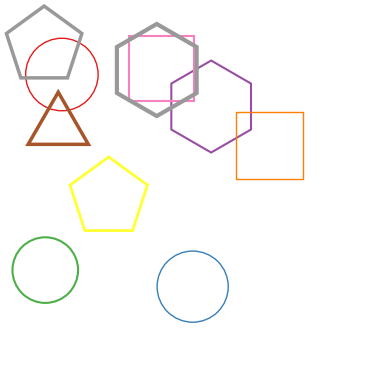[{"shape": "circle", "thickness": 1, "radius": 0.47, "center": [0.161, 0.806]}, {"shape": "circle", "thickness": 1, "radius": 0.46, "center": [0.5, 0.255]}, {"shape": "circle", "thickness": 1.5, "radius": 0.43, "center": [0.118, 0.298]}, {"shape": "hexagon", "thickness": 1.5, "radius": 0.6, "center": [0.548, 0.723]}, {"shape": "square", "thickness": 1, "radius": 0.44, "center": [0.701, 0.622]}, {"shape": "pentagon", "thickness": 2, "radius": 0.53, "center": [0.282, 0.487]}, {"shape": "triangle", "thickness": 2.5, "radius": 0.45, "center": [0.151, 0.67]}, {"shape": "square", "thickness": 1.5, "radius": 0.42, "center": [0.419, 0.823]}, {"shape": "pentagon", "thickness": 2.5, "radius": 0.52, "center": [0.115, 0.881]}, {"shape": "hexagon", "thickness": 3, "radius": 0.6, "center": [0.407, 0.818]}]